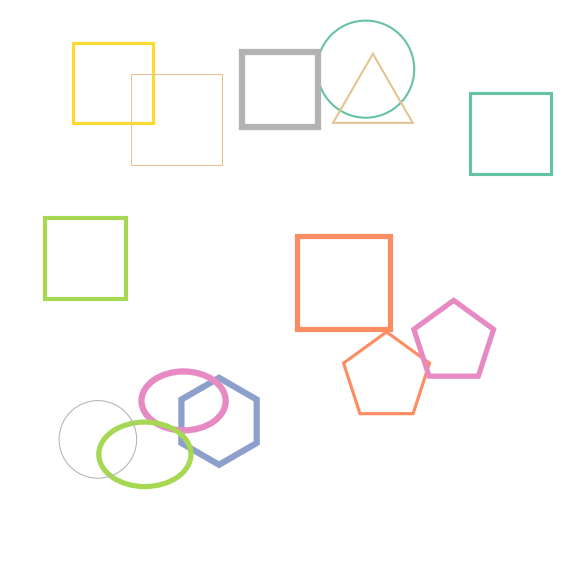[{"shape": "square", "thickness": 1.5, "radius": 0.35, "center": [0.884, 0.768]}, {"shape": "circle", "thickness": 1, "radius": 0.42, "center": [0.633, 0.879]}, {"shape": "square", "thickness": 2.5, "radius": 0.4, "center": [0.595, 0.511]}, {"shape": "pentagon", "thickness": 1.5, "radius": 0.39, "center": [0.669, 0.346]}, {"shape": "hexagon", "thickness": 3, "radius": 0.38, "center": [0.379, 0.27]}, {"shape": "pentagon", "thickness": 2.5, "radius": 0.36, "center": [0.786, 0.406]}, {"shape": "oval", "thickness": 3, "radius": 0.36, "center": [0.318, 0.305]}, {"shape": "square", "thickness": 2, "radius": 0.35, "center": [0.148, 0.552]}, {"shape": "oval", "thickness": 2.5, "radius": 0.4, "center": [0.251, 0.212]}, {"shape": "square", "thickness": 1.5, "radius": 0.35, "center": [0.196, 0.856]}, {"shape": "triangle", "thickness": 1, "radius": 0.4, "center": [0.646, 0.826]}, {"shape": "square", "thickness": 0.5, "radius": 0.39, "center": [0.305, 0.792]}, {"shape": "circle", "thickness": 0.5, "radius": 0.34, "center": [0.169, 0.238]}, {"shape": "square", "thickness": 3, "radius": 0.33, "center": [0.484, 0.844]}]